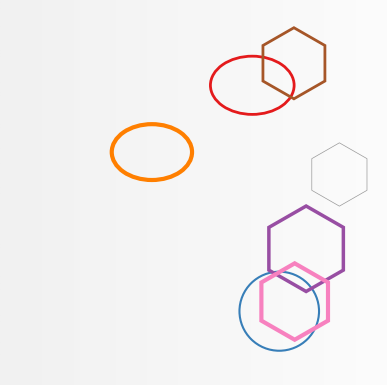[{"shape": "oval", "thickness": 2, "radius": 0.54, "center": [0.651, 0.778]}, {"shape": "circle", "thickness": 1.5, "radius": 0.51, "center": [0.721, 0.192]}, {"shape": "hexagon", "thickness": 2.5, "radius": 0.55, "center": [0.79, 0.354]}, {"shape": "oval", "thickness": 3, "radius": 0.52, "center": [0.392, 0.605]}, {"shape": "hexagon", "thickness": 2, "radius": 0.46, "center": [0.759, 0.836]}, {"shape": "hexagon", "thickness": 3, "radius": 0.5, "center": [0.76, 0.217]}, {"shape": "hexagon", "thickness": 0.5, "radius": 0.41, "center": [0.876, 0.547]}]